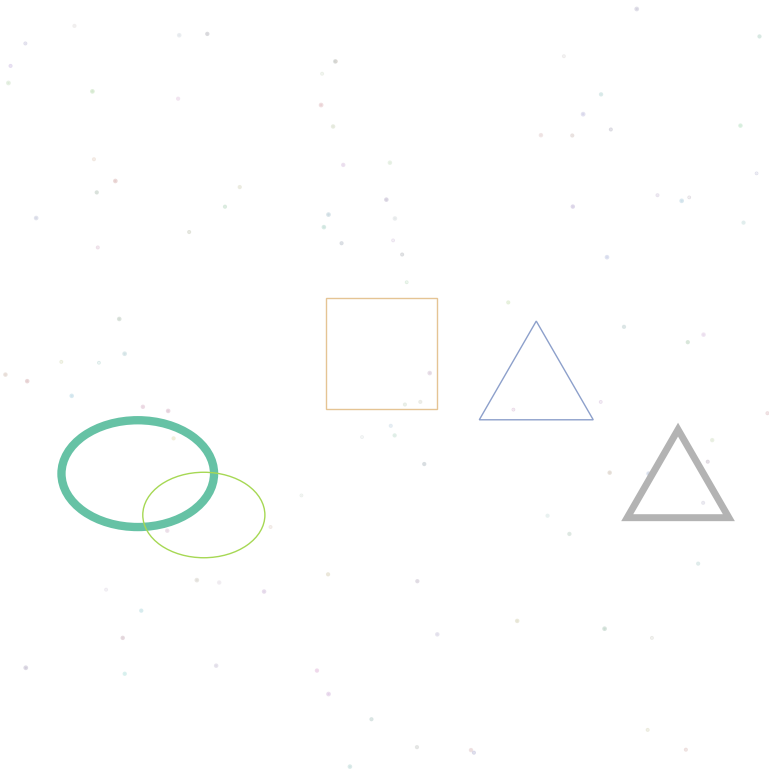[{"shape": "oval", "thickness": 3, "radius": 0.5, "center": [0.179, 0.385]}, {"shape": "triangle", "thickness": 0.5, "radius": 0.43, "center": [0.696, 0.498]}, {"shape": "oval", "thickness": 0.5, "radius": 0.4, "center": [0.265, 0.331]}, {"shape": "square", "thickness": 0.5, "radius": 0.36, "center": [0.495, 0.541]}, {"shape": "triangle", "thickness": 2.5, "radius": 0.38, "center": [0.881, 0.366]}]